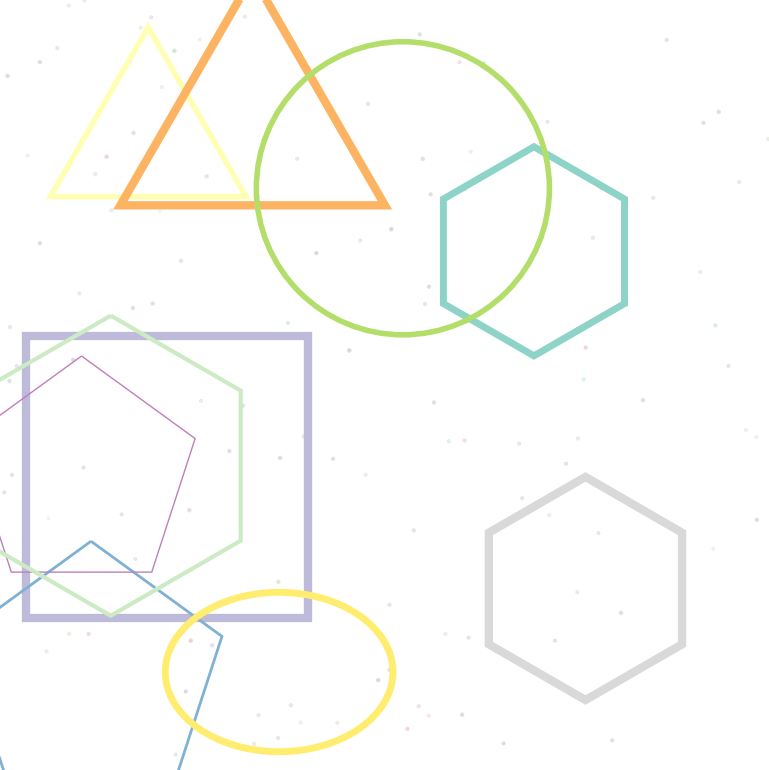[{"shape": "hexagon", "thickness": 2.5, "radius": 0.68, "center": [0.693, 0.674]}, {"shape": "triangle", "thickness": 2, "radius": 0.73, "center": [0.192, 0.818]}, {"shape": "square", "thickness": 3, "radius": 0.91, "center": [0.217, 0.38]}, {"shape": "pentagon", "thickness": 1, "radius": 0.89, "center": [0.118, 0.118]}, {"shape": "triangle", "thickness": 3, "radius": 0.99, "center": [0.328, 0.833]}, {"shape": "circle", "thickness": 2, "radius": 0.95, "center": [0.523, 0.755]}, {"shape": "hexagon", "thickness": 3, "radius": 0.72, "center": [0.76, 0.236]}, {"shape": "pentagon", "thickness": 0.5, "radius": 0.78, "center": [0.106, 0.383]}, {"shape": "hexagon", "thickness": 1.5, "radius": 0.97, "center": [0.144, 0.395]}, {"shape": "oval", "thickness": 2.5, "radius": 0.74, "center": [0.362, 0.127]}]